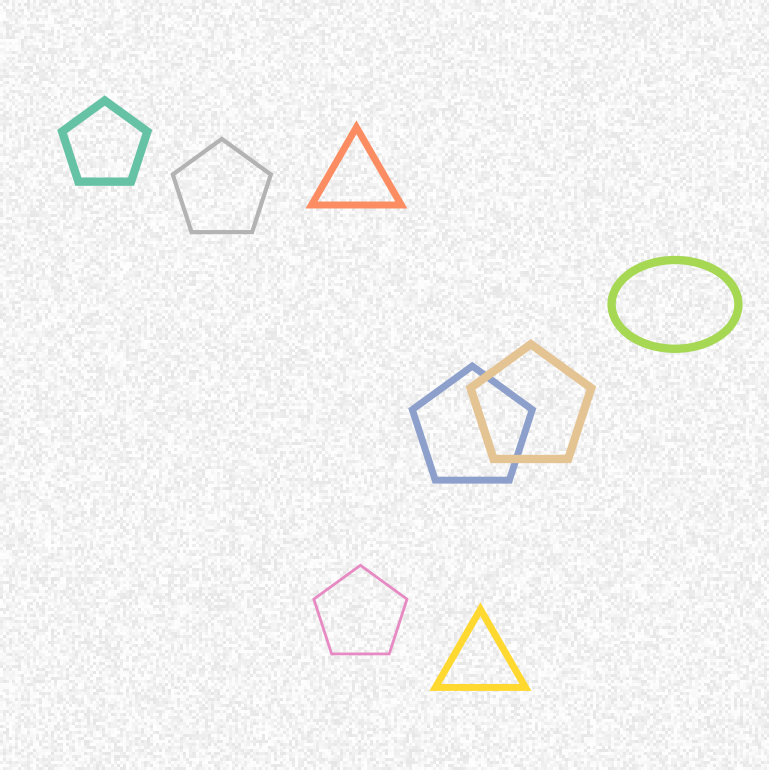[{"shape": "pentagon", "thickness": 3, "radius": 0.29, "center": [0.136, 0.811]}, {"shape": "triangle", "thickness": 2.5, "radius": 0.34, "center": [0.463, 0.767]}, {"shape": "pentagon", "thickness": 2.5, "radius": 0.41, "center": [0.613, 0.443]}, {"shape": "pentagon", "thickness": 1, "radius": 0.32, "center": [0.468, 0.202]}, {"shape": "oval", "thickness": 3, "radius": 0.41, "center": [0.877, 0.605]}, {"shape": "triangle", "thickness": 2.5, "radius": 0.34, "center": [0.624, 0.141]}, {"shape": "pentagon", "thickness": 3, "radius": 0.41, "center": [0.689, 0.471]}, {"shape": "pentagon", "thickness": 1.5, "radius": 0.33, "center": [0.288, 0.753]}]